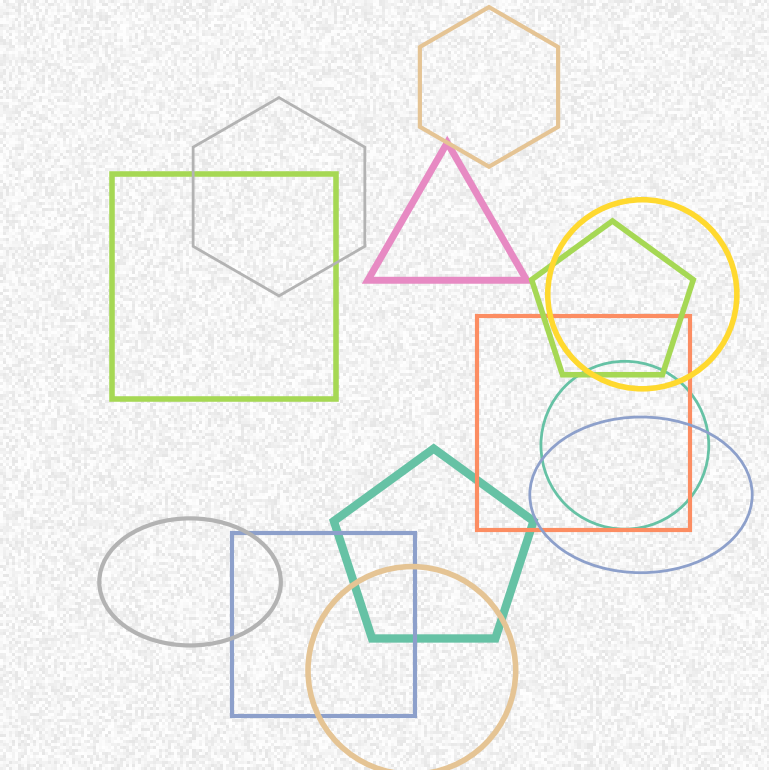[{"shape": "circle", "thickness": 1, "radius": 0.54, "center": [0.811, 0.422]}, {"shape": "pentagon", "thickness": 3, "radius": 0.68, "center": [0.563, 0.281]}, {"shape": "square", "thickness": 1.5, "radius": 0.69, "center": [0.758, 0.451]}, {"shape": "square", "thickness": 1.5, "radius": 0.59, "center": [0.42, 0.189]}, {"shape": "oval", "thickness": 1, "radius": 0.72, "center": [0.832, 0.357]}, {"shape": "triangle", "thickness": 2.5, "radius": 0.6, "center": [0.581, 0.696]}, {"shape": "pentagon", "thickness": 2, "radius": 0.55, "center": [0.795, 0.603]}, {"shape": "square", "thickness": 2, "radius": 0.73, "center": [0.291, 0.628]}, {"shape": "circle", "thickness": 2, "radius": 0.61, "center": [0.834, 0.618]}, {"shape": "circle", "thickness": 2, "radius": 0.67, "center": [0.535, 0.129]}, {"shape": "hexagon", "thickness": 1.5, "radius": 0.52, "center": [0.635, 0.887]}, {"shape": "oval", "thickness": 1.5, "radius": 0.59, "center": [0.247, 0.244]}, {"shape": "hexagon", "thickness": 1, "radius": 0.64, "center": [0.362, 0.744]}]